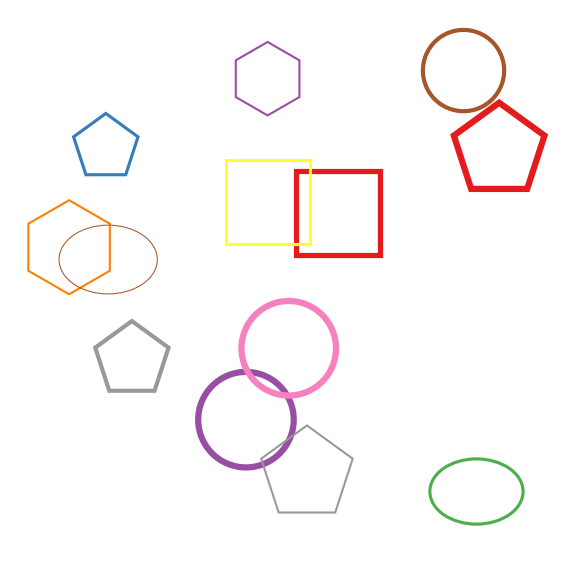[{"shape": "square", "thickness": 2.5, "radius": 0.36, "center": [0.585, 0.63]}, {"shape": "pentagon", "thickness": 3, "radius": 0.41, "center": [0.864, 0.739]}, {"shape": "pentagon", "thickness": 1.5, "radius": 0.29, "center": [0.183, 0.744]}, {"shape": "oval", "thickness": 1.5, "radius": 0.4, "center": [0.825, 0.148]}, {"shape": "hexagon", "thickness": 1, "radius": 0.32, "center": [0.463, 0.863]}, {"shape": "circle", "thickness": 3, "radius": 0.41, "center": [0.426, 0.272]}, {"shape": "hexagon", "thickness": 1, "radius": 0.41, "center": [0.12, 0.571]}, {"shape": "square", "thickness": 1.5, "radius": 0.36, "center": [0.465, 0.65]}, {"shape": "circle", "thickness": 2, "radius": 0.35, "center": [0.803, 0.877]}, {"shape": "oval", "thickness": 0.5, "radius": 0.43, "center": [0.187, 0.55]}, {"shape": "circle", "thickness": 3, "radius": 0.41, "center": [0.5, 0.396]}, {"shape": "pentagon", "thickness": 1, "radius": 0.42, "center": [0.531, 0.179]}, {"shape": "pentagon", "thickness": 2, "radius": 0.33, "center": [0.228, 0.376]}]